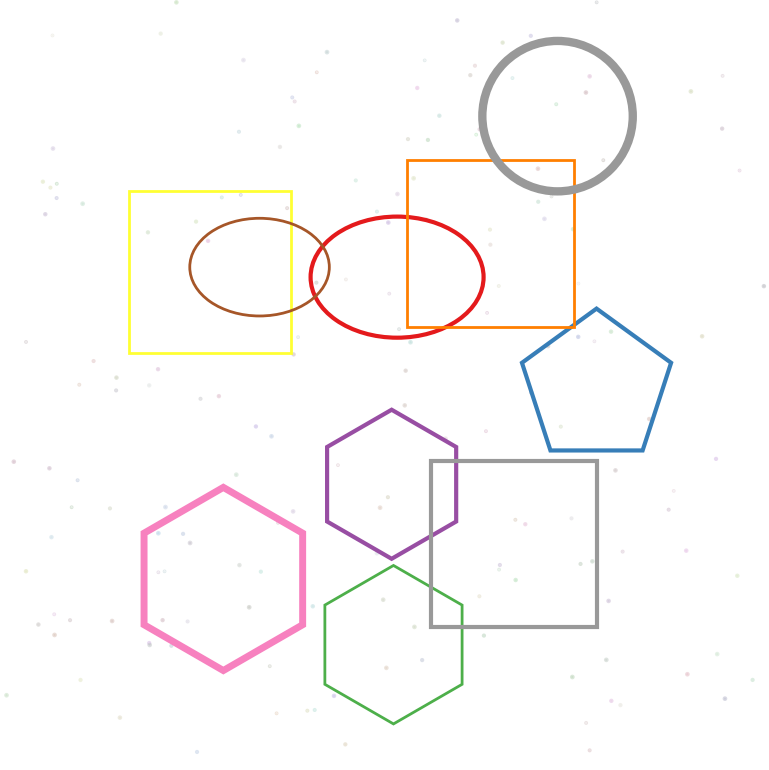[{"shape": "oval", "thickness": 1.5, "radius": 0.56, "center": [0.516, 0.64]}, {"shape": "pentagon", "thickness": 1.5, "radius": 0.51, "center": [0.775, 0.497]}, {"shape": "hexagon", "thickness": 1, "radius": 0.51, "center": [0.511, 0.163]}, {"shape": "hexagon", "thickness": 1.5, "radius": 0.48, "center": [0.509, 0.371]}, {"shape": "square", "thickness": 1, "radius": 0.54, "center": [0.637, 0.683]}, {"shape": "square", "thickness": 1, "radius": 0.53, "center": [0.273, 0.647]}, {"shape": "oval", "thickness": 1, "radius": 0.45, "center": [0.337, 0.653]}, {"shape": "hexagon", "thickness": 2.5, "radius": 0.59, "center": [0.29, 0.248]}, {"shape": "circle", "thickness": 3, "radius": 0.49, "center": [0.724, 0.849]}, {"shape": "square", "thickness": 1.5, "radius": 0.54, "center": [0.667, 0.293]}]